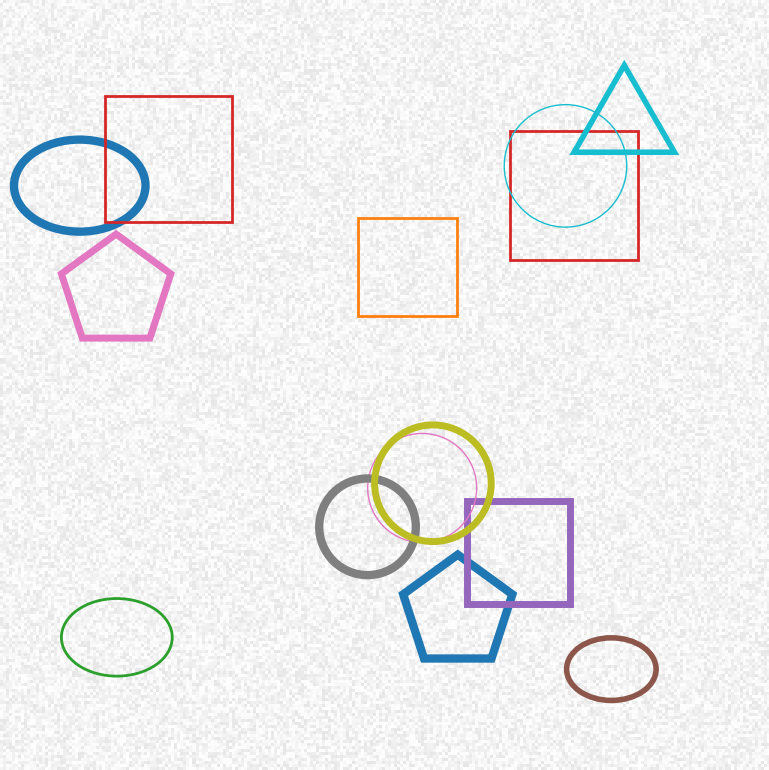[{"shape": "pentagon", "thickness": 3, "radius": 0.37, "center": [0.594, 0.205]}, {"shape": "oval", "thickness": 3, "radius": 0.43, "center": [0.104, 0.759]}, {"shape": "square", "thickness": 1, "radius": 0.32, "center": [0.529, 0.653]}, {"shape": "oval", "thickness": 1, "radius": 0.36, "center": [0.152, 0.172]}, {"shape": "square", "thickness": 1, "radius": 0.41, "center": [0.219, 0.794]}, {"shape": "square", "thickness": 1, "radius": 0.42, "center": [0.745, 0.746]}, {"shape": "square", "thickness": 2.5, "radius": 0.33, "center": [0.673, 0.282]}, {"shape": "oval", "thickness": 2, "radius": 0.29, "center": [0.794, 0.131]}, {"shape": "circle", "thickness": 0.5, "radius": 0.35, "center": [0.548, 0.366]}, {"shape": "pentagon", "thickness": 2.5, "radius": 0.37, "center": [0.151, 0.621]}, {"shape": "circle", "thickness": 3, "radius": 0.31, "center": [0.477, 0.316]}, {"shape": "circle", "thickness": 2.5, "radius": 0.38, "center": [0.562, 0.372]}, {"shape": "triangle", "thickness": 2, "radius": 0.38, "center": [0.811, 0.84]}, {"shape": "circle", "thickness": 0.5, "radius": 0.4, "center": [0.734, 0.785]}]